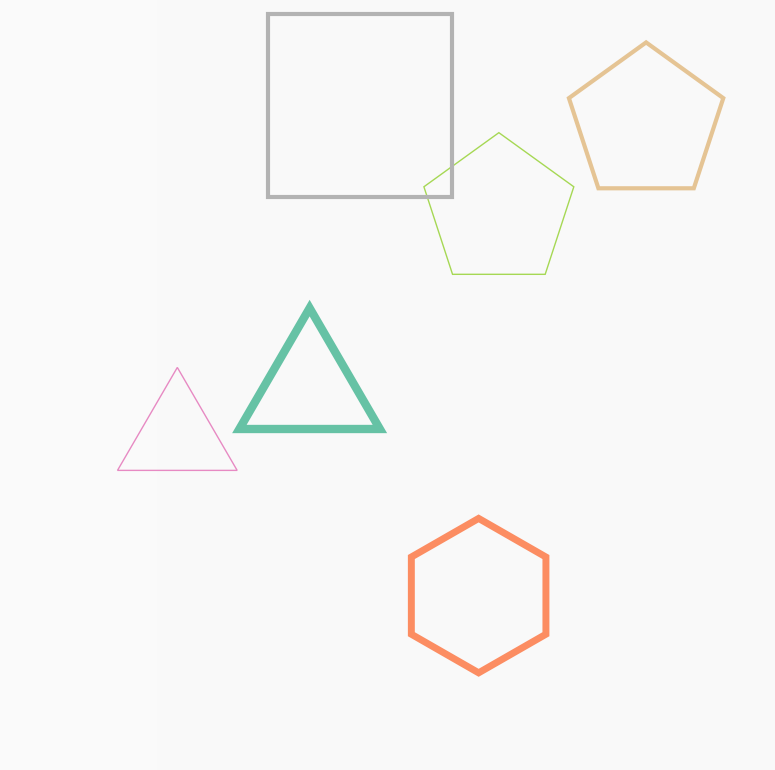[{"shape": "triangle", "thickness": 3, "radius": 0.52, "center": [0.4, 0.495]}, {"shape": "hexagon", "thickness": 2.5, "radius": 0.5, "center": [0.618, 0.226]}, {"shape": "triangle", "thickness": 0.5, "radius": 0.45, "center": [0.229, 0.434]}, {"shape": "pentagon", "thickness": 0.5, "radius": 0.51, "center": [0.644, 0.726]}, {"shape": "pentagon", "thickness": 1.5, "radius": 0.52, "center": [0.834, 0.84]}, {"shape": "square", "thickness": 1.5, "radius": 0.59, "center": [0.464, 0.863]}]